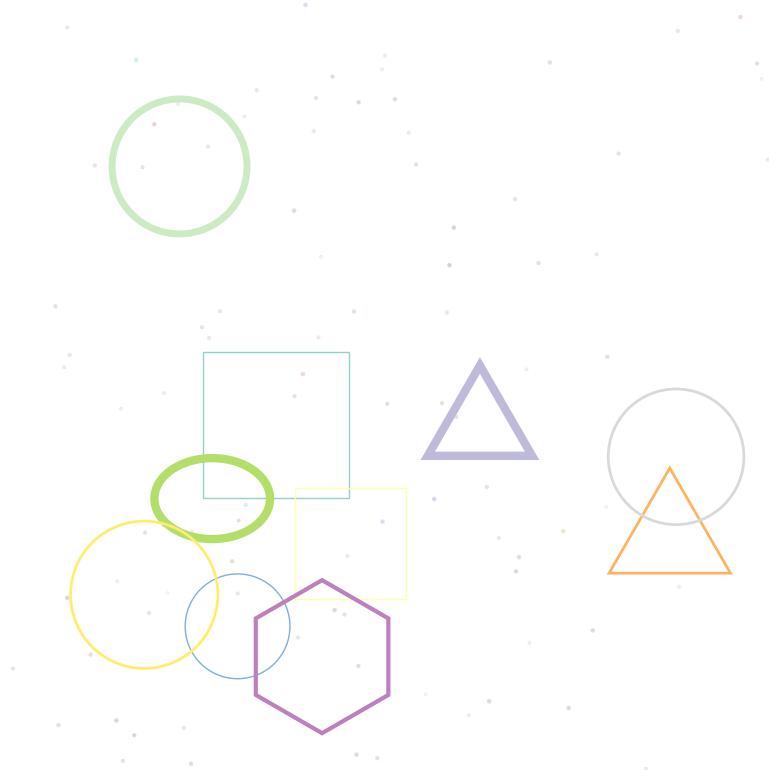[{"shape": "square", "thickness": 0.5, "radius": 0.47, "center": [0.358, 0.448]}, {"shape": "square", "thickness": 0.5, "radius": 0.36, "center": [0.455, 0.294]}, {"shape": "triangle", "thickness": 3, "radius": 0.39, "center": [0.623, 0.447]}, {"shape": "circle", "thickness": 0.5, "radius": 0.34, "center": [0.309, 0.187]}, {"shape": "triangle", "thickness": 1, "radius": 0.46, "center": [0.87, 0.301]}, {"shape": "oval", "thickness": 3, "radius": 0.38, "center": [0.276, 0.352]}, {"shape": "circle", "thickness": 1, "radius": 0.44, "center": [0.878, 0.407]}, {"shape": "hexagon", "thickness": 1.5, "radius": 0.5, "center": [0.418, 0.147]}, {"shape": "circle", "thickness": 2.5, "radius": 0.44, "center": [0.233, 0.784]}, {"shape": "circle", "thickness": 1, "radius": 0.48, "center": [0.187, 0.228]}]